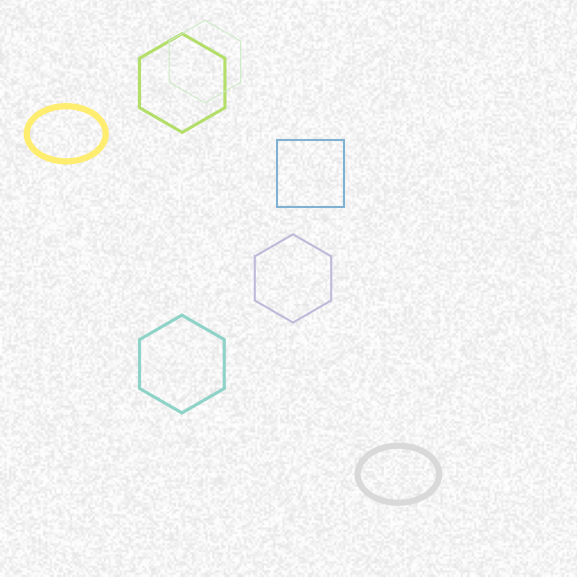[{"shape": "hexagon", "thickness": 1.5, "radius": 0.42, "center": [0.315, 0.369]}, {"shape": "hexagon", "thickness": 1, "radius": 0.38, "center": [0.507, 0.517]}, {"shape": "square", "thickness": 1, "radius": 0.29, "center": [0.538, 0.698]}, {"shape": "hexagon", "thickness": 1.5, "radius": 0.43, "center": [0.316, 0.855]}, {"shape": "oval", "thickness": 3, "radius": 0.35, "center": [0.69, 0.178]}, {"shape": "hexagon", "thickness": 0.5, "radius": 0.36, "center": [0.355, 0.892]}, {"shape": "oval", "thickness": 3, "radius": 0.34, "center": [0.115, 0.767]}]